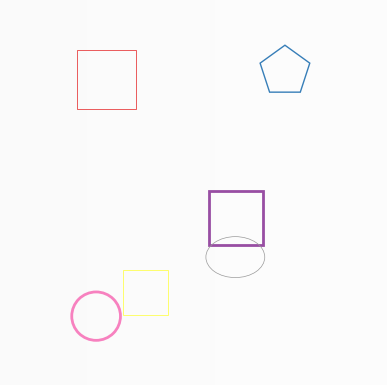[{"shape": "square", "thickness": 0.5, "radius": 0.38, "center": [0.276, 0.794]}, {"shape": "pentagon", "thickness": 1, "radius": 0.34, "center": [0.735, 0.815]}, {"shape": "square", "thickness": 2, "radius": 0.35, "center": [0.609, 0.433]}, {"shape": "square", "thickness": 0.5, "radius": 0.29, "center": [0.376, 0.241]}, {"shape": "circle", "thickness": 2, "radius": 0.31, "center": [0.248, 0.179]}, {"shape": "oval", "thickness": 0.5, "radius": 0.38, "center": [0.607, 0.332]}]